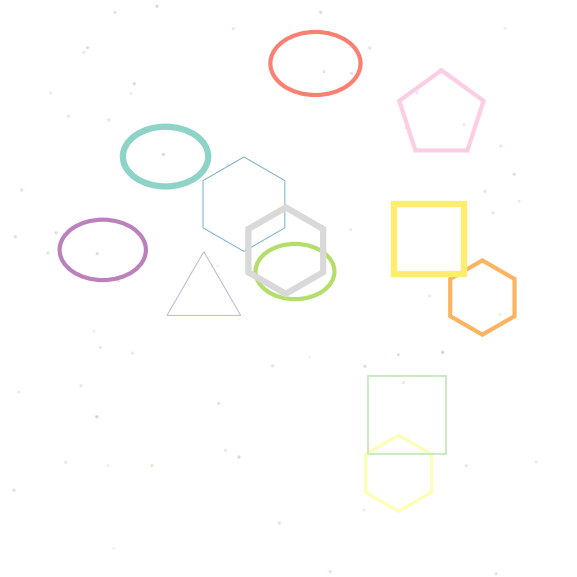[{"shape": "oval", "thickness": 3, "radius": 0.37, "center": [0.287, 0.728]}, {"shape": "hexagon", "thickness": 1.5, "radius": 0.33, "center": [0.69, 0.18]}, {"shape": "triangle", "thickness": 0.5, "radius": 0.37, "center": [0.353, 0.49]}, {"shape": "oval", "thickness": 2, "radius": 0.39, "center": [0.546, 0.889]}, {"shape": "hexagon", "thickness": 0.5, "radius": 0.41, "center": [0.422, 0.646]}, {"shape": "hexagon", "thickness": 2, "radius": 0.32, "center": [0.835, 0.484]}, {"shape": "oval", "thickness": 2, "radius": 0.34, "center": [0.511, 0.529]}, {"shape": "pentagon", "thickness": 2, "radius": 0.38, "center": [0.764, 0.801]}, {"shape": "hexagon", "thickness": 3, "radius": 0.37, "center": [0.495, 0.565]}, {"shape": "oval", "thickness": 2, "radius": 0.37, "center": [0.178, 0.566]}, {"shape": "square", "thickness": 1, "radius": 0.34, "center": [0.705, 0.28]}, {"shape": "square", "thickness": 3, "radius": 0.3, "center": [0.744, 0.584]}]